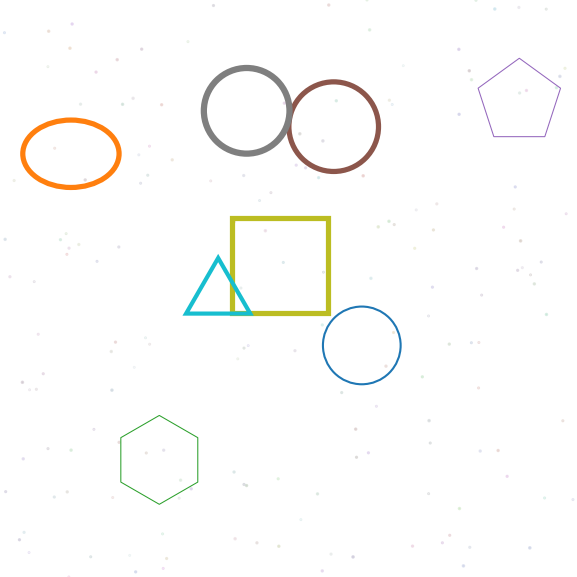[{"shape": "circle", "thickness": 1, "radius": 0.34, "center": [0.626, 0.401]}, {"shape": "oval", "thickness": 2.5, "radius": 0.42, "center": [0.123, 0.733]}, {"shape": "hexagon", "thickness": 0.5, "radius": 0.38, "center": [0.276, 0.203]}, {"shape": "pentagon", "thickness": 0.5, "radius": 0.38, "center": [0.899, 0.823]}, {"shape": "circle", "thickness": 2.5, "radius": 0.39, "center": [0.578, 0.78]}, {"shape": "circle", "thickness": 3, "radius": 0.37, "center": [0.427, 0.807]}, {"shape": "square", "thickness": 2.5, "radius": 0.41, "center": [0.485, 0.54]}, {"shape": "triangle", "thickness": 2, "radius": 0.32, "center": [0.378, 0.488]}]